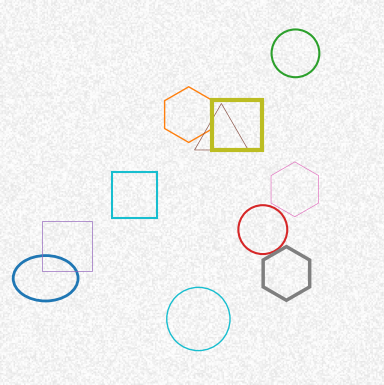[{"shape": "oval", "thickness": 2, "radius": 0.42, "center": [0.119, 0.277]}, {"shape": "hexagon", "thickness": 1, "radius": 0.36, "center": [0.49, 0.702]}, {"shape": "circle", "thickness": 1.5, "radius": 0.31, "center": [0.767, 0.861]}, {"shape": "circle", "thickness": 1.5, "radius": 0.32, "center": [0.683, 0.404]}, {"shape": "square", "thickness": 0.5, "radius": 0.32, "center": [0.174, 0.361]}, {"shape": "triangle", "thickness": 0.5, "radius": 0.4, "center": [0.575, 0.651]}, {"shape": "hexagon", "thickness": 0.5, "radius": 0.36, "center": [0.766, 0.508]}, {"shape": "hexagon", "thickness": 2.5, "radius": 0.35, "center": [0.744, 0.29]}, {"shape": "square", "thickness": 3, "radius": 0.32, "center": [0.616, 0.674]}, {"shape": "circle", "thickness": 1, "radius": 0.41, "center": [0.515, 0.171]}, {"shape": "square", "thickness": 1.5, "radius": 0.29, "center": [0.349, 0.493]}]